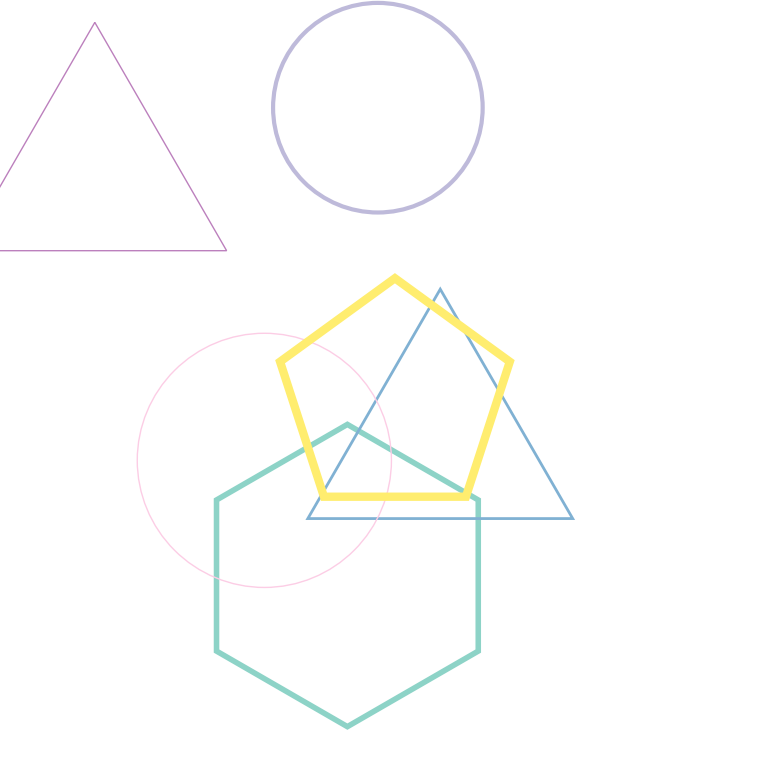[{"shape": "hexagon", "thickness": 2, "radius": 0.98, "center": [0.451, 0.253]}, {"shape": "circle", "thickness": 1.5, "radius": 0.68, "center": [0.491, 0.86]}, {"shape": "triangle", "thickness": 1, "radius": 0.99, "center": [0.572, 0.426]}, {"shape": "circle", "thickness": 0.5, "radius": 0.83, "center": [0.343, 0.402]}, {"shape": "triangle", "thickness": 0.5, "radius": 0.99, "center": [0.123, 0.773]}, {"shape": "pentagon", "thickness": 3, "radius": 0.78, "center": [0.513, 0.482]}]